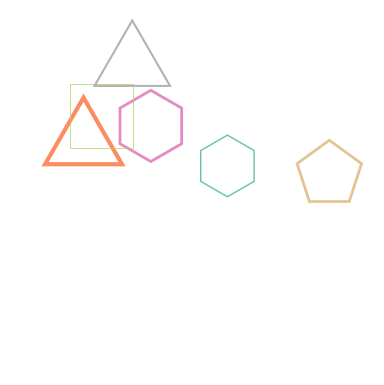[{"shape": "hexagon", "thickness": 1, "radius": 0.4, "center": [0.591, 0.569]}, {"shape": "triangle", "thickness": 3, "radius": 0.58, "center": [0.217, 0.631]}, {"shape": "hexagon", "thickness": 2, "radius": 0.46, "center": [0.392, 0.673]}, {"shape": "square", "thickness": 0.5, "radius": 0.41, "center": [0.264, 0.699]}, {"shape": "pentagon", "thickness": 2, "radius": 0.44, "center": [0.855, 0.548]}, {"shape": "triangle", "thickness": 1.5, "radius": 0.57, "center": [0.344, 0.834]}]